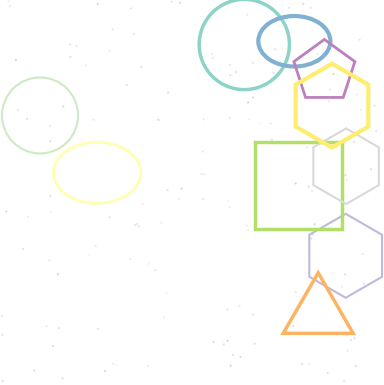[{"shape": "circle", "thickness": 2.5, "radius": 0.59, "center": [0.635, 0.884]}, {"shape": "oval", "thickness": 2, "radius": 0.57, "center": [0.252, 0.551]}, {"shape": "hexagon", "thickness": 1.5, "radius": 0.55, "center": [0.898, 0.336]}, {"shape": "oval", "thickness": 3, "radius": 0.47, "center": [0.765, 0.893]}, {"shape": "triangle", "thickness": 2.5, "radius": 0.52, "center": [0.826, 0.187]}, {"shape": "square", "thickness": 2.5, "radius": 0.57, "center": [0.775, 0.518]}, {"shape": "hexagon", "thickness": 1.5, "radius": 0.49, "center": [0.899, 0.568]}, {"shape": "pentagon", "thickness": 2, "radius": 0.42, "center": [0.843, 0.814]}, {"shape": "circle", "thickness": 1.5, "radius": 0.49, "center": [0.104, 0.7]}, {"shape": "hexagon", "thickness": 3, "radius": 0.54, "center": [0.862, 0.726]}]